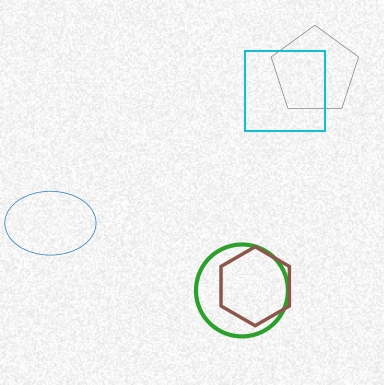[{"shape": "oval", "thickness": 0.5, "radius": 0.59, "center": [0.131, 0.42]}, {"shape": "circle", "thickness": 3, "radius": 0.6, "center": [0.628, 0.246]}, {"shape": "hexagon", "thickness": 2.5, "radius": 0.51, "center": [0.663, 0.257]}, {"shape": "pentagon", "thickness": 0.5, "radius": 0.6, "center": [0.818, 0.815]}, {"shape": "square", "thickness": 1.5, "radius": 0.52, "center": [0.741, 0.764]}]